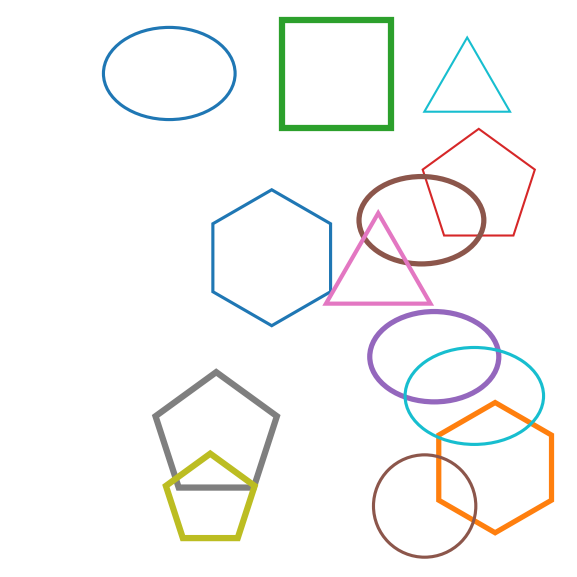[{"shape": "hexagon", "thickness": 1.5, "radius": 0.59, "center": [0.471, 0.553]}, {"shape": "oval", "thickness": 1.5, "radius": 0.57, "center": [0.293, 0.872]}, {"shape": "hexagon", "thickness": 2.5, "radius": 0.56, "center": [0.857, 0.189]}, {"shape": "square", "thickness": 3, "radius": 0.47, "center": [0.582, 0.871]}, {"shape": "pentagon", "thickness": 1, "radius": 0.51, "center": [0.829, 0.674]}, {"shape": "oval", "thickness": 2.5, "radius": 0.56, "center": [0.752, 0.381]}, {"shape": "circle", "thickness": 1.5, "radius": 0.44, "center": [0.735, 0.123]}, {"shape": "oval", "thickness": 2.5, "radius": 0.54, "center": [0.73, 0.618]}, {"shape": "triangle", "thickness": 2, "radius": 0.52, "center": [0.655, 0.526]}, {"shape": "pentagon", "thickness": 3, "radius": 0.55, "center": [0.374, 0.244]}, {"shape": "pentagon", "thickness": 3, "radius": 0.4, "center": [0.364, 0.133]}, {"shape": "oval", "thickness": 1.5, "radius": 0.6, "center": [0.821, 0.314]}, {"shape": "triangle", "thickness": 1, "radius": 0.43, "center": [0.809, 0.849]}]